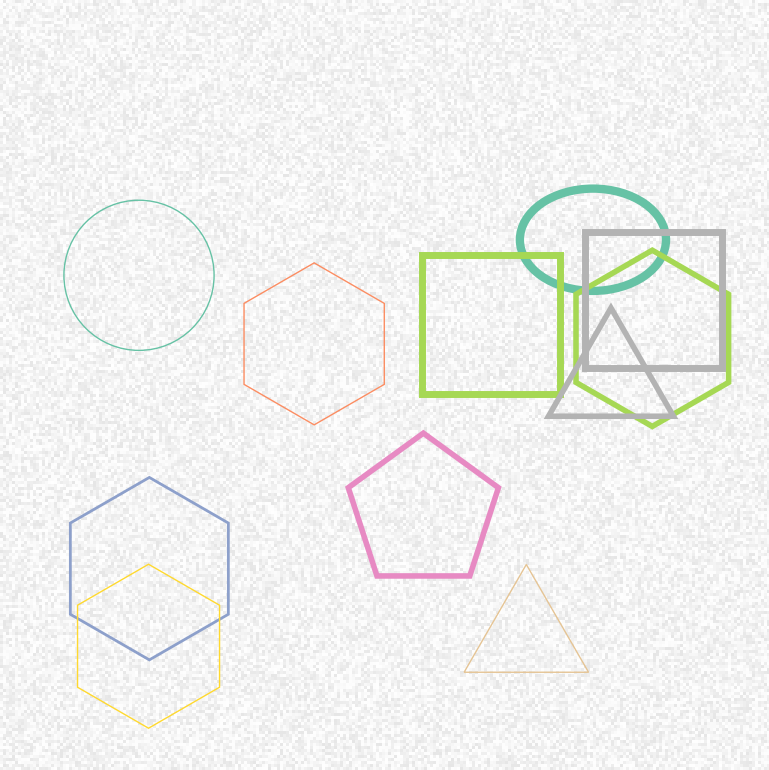[{"shape": "oval", "thickness": 3, "radius": 0.47, "center": [0.77, 0.689]}, {"shape": "circle", "thickness": 0.5, "radius": 0.49, "center": [0.181, 0.642]}, {"shape": "hexagon", "thickness": 0.5, "radius": 0.53, "center": [0.408, 0.553]}, {"shape": "hexagon", "thickness": 1, "radius": 0.59, "center": [0.194, 0.261]}, {"shape": "pentagon", "thickness": 2, "radius": 0.51, "center": [0.55, 0.335]}, {"shape": "hexagon", "thickness": 2, "radius": 0.57, "center": [0.847, 0.561]}, {"shape": "square", "thickness": 2.5, "radius": 0.45, "center": [0.638, 0.579]}, {"shape": "hexagon", "thickness": 0.5, "radius": 0.53, "center": [0.193, 0.161]}, {"shape": "triangle", "thickness": 0.5, "radius": 0.47, "center": [0.684, 0.174]}, {"shape": "square", "thickness": 2.5, "radius": 0.44, "center": [0.848, 0.611]}, {"shape": "triangle", "thickness": 2, "radius": 0.47, "center": [0.793, 0.506]}]